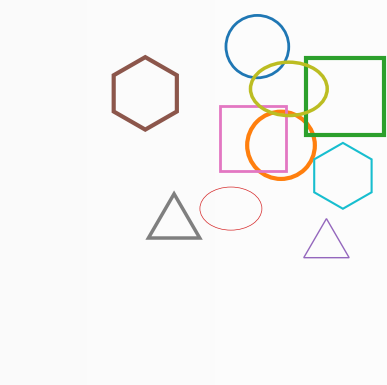[{"shape": "circle", "thickness": 2, "radius": 0.41, "center": [0.664, 0.879]}, {"shape": "circle", "thickness": 3, "radius": 0.44, "center": [0.725, 0.623]}, {"shape": "square", "thickness": 3, "radius": 0.5, "center": [0.89, 0.749]}, {"shape": "oval", "thickness": 0.5, "radius": 0.4, "center": [0.596, 0.458]}, {"shape": "triangle", "thickness": 1, "radius": 0.34, "center": [0.842, 0.365]}, {"shape": "hexagon", "thickness": 3, "radius": 0.47, "center": [0.375, 0.757]}, {"shape": "square", "thickness": 2, "radius": 0.42, "center": [0.653, 0.639]}, {"shape": "triangle", "thickness": 2.5, "radius": 0.38, "center": [0.449, 0.42]}, {"shape": "oval", "thickness": 2.5, "radius": 0.5, "center": [0.745, 0.769]}, {"shape": "hexagon", "thickness": 1.5, "radius": 0.43, "center": [0.885, 0.543]}]